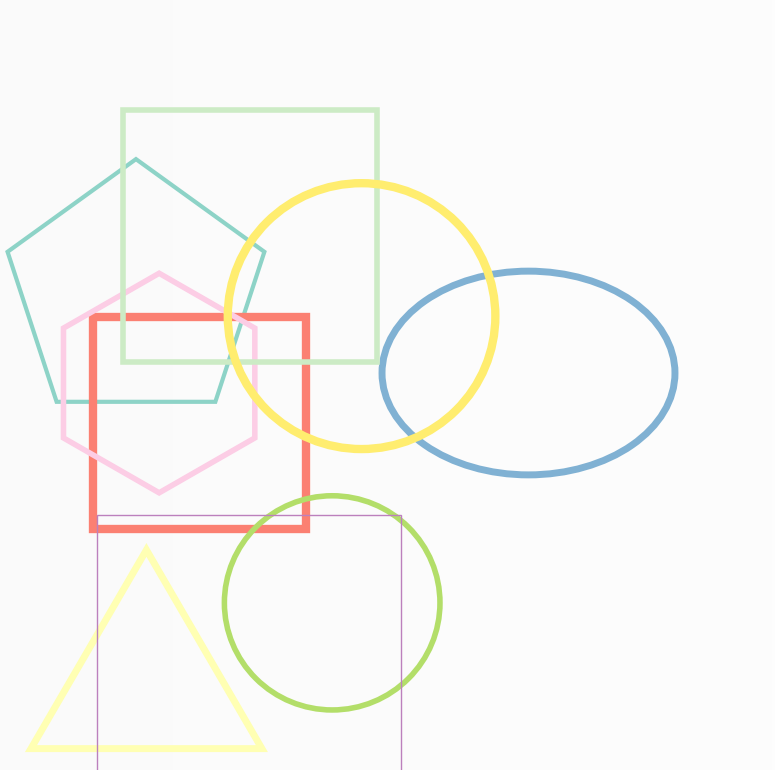[{"shape": "pentagon", "thickness": 1.5, "radius": 0.87, "center": [0.175, 0.619]}, {"shape": "triangle", "thickness": 2.5, "radius": 0.86, "center": [0.189, 0.114]}, {"shape": "square", "thickness": 3, "radius": 0.69, "center": [0.257, 0.45]}, {"shape": "oval", "thickness": 2.5, "radius": 0.94, "center": [0.682, 0.516]}, {"shape": "circle", "thickness": 2, "radius": 0.7, "center": [0.429, 0.217]}, {"shape": "hexagon", "thickness": 2, "radius": 0.71, "center": [0.205, 0.503]}, {"shape": "square", "thickness": 0.5, "radius": 0.98, "center": [0.321, 0.135]}, {"shape": "square", "thickness": 2, "radius": 0.82, "center": [0.322, 0.694]}, {"shape": "circle", "thickness": 3, "radius": 0.86, "center": [0.467, 0.589]}]